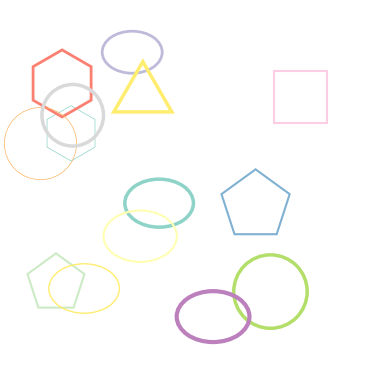[{"shape": "oval", "thickness": 2.5, "radius": 0.45, "center": [0.413, 0.472]}, {"shape": "hexagon", "thickness": 0.5, "radius": 0.36, "center": [0.184, 0.654]}, {"shape": "oval", "thickness": 1.5, "radius": 0.48, "center": [0.364, 0.386]}, {"shape": "oval", "thickness": 2, "radius": 0.39, "center": [0.343, 0.864]}, {"shape": "hexagon", "thickness": 2, "radius": 0.44, "center": [0.161, 0.783]}, {"shape": "pentagon", "thickness": 1.5, "radius": 0.47, "center": [0.664, 0.467]}, {"shape": "circle", "thickness": 0.5, "radius": 0.47, "center": [0.105, 0.627]}, {"shape": "circle", "thickness": 2.5, "radius": 0.48, "center": [0.703, 0.243]}, {"shape": "square", "thickness": 1.5, "radius": 0.34, "center": [0.78, 0.748]}, {"shape": "circle", "thickness": 2.5, "radius": 0.4, "center": [0.189, 0.701]}, {"shape": "oval", "thickness": 3, "radius": 0.47, "center": [0.553, 0.178]}, {"shape": "pentagon", "thickness": 1.5, "radius": 0.39, "center": [0.145, 0.264]}, {"shape": "triangle", "thickness": 2.5, "radius": 0.44, "center": [0.371, 0.753]}, {"shape": "oval", "thickness": 1, "radius": 0.46, "center": [0.218, 0.251]}]